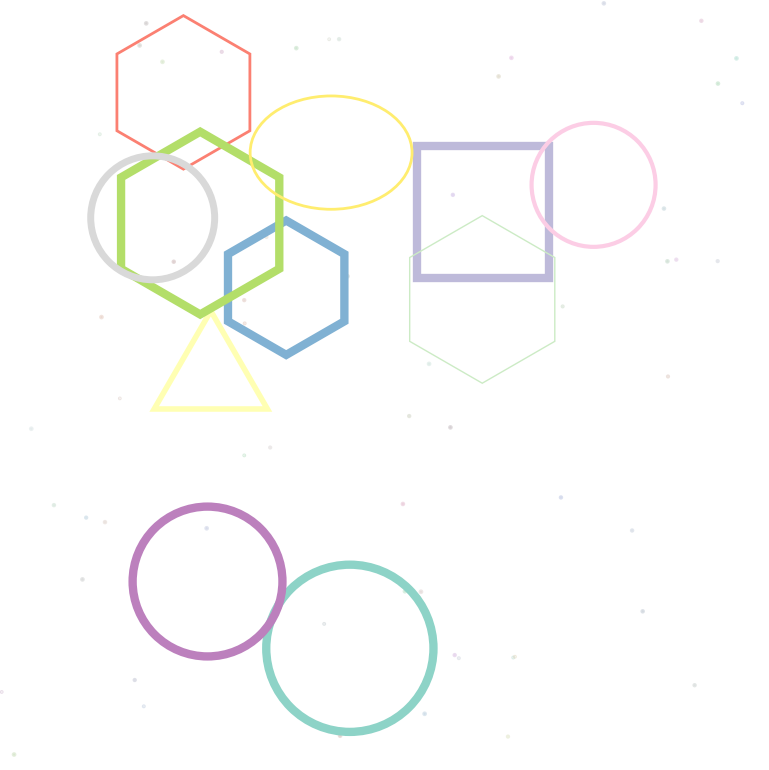[{"shape": "circle", "thickness": 3, "radius": 0.54, "center": [0.454, 0.158]}, {"shape": "triangle", "thickness": 2, "radius": 0.42, "center": [0.274, 0.511]}, {"shape": "square", "thickness": 3, "radius": 0.43, "center": [0.628, 0.724]}, {"shape": "hexagon", "thickness": 1, "radius": 0.5, "center": [0.238, 0.88]}, {"shape": "hexagon", "thickness": 3, "radius": 0.44, "center": [0.372, 0.626]}, {"shape": "hexagon", "thickness": 3, "radius": 0.59, "center": [0.26, 0.71]}, {"shape": "circle", "thickness": 1.5, "radius": 0.4, "center": [0.771, 0.76]}, {"shape": "circle", "thickness": 2.5, "radius": 0.4, "center": [0.198, 0.717]}, {"shape": "circle", "thickness": 3, "radius": 0.49, "center": [0.27, 0.245]}, {"shape": "hexagon", "thickness": 0.5, "radius": 0.54, "center": [0.626, 0.611]}, {"shape": "oval", "thickness": 1, "radius": 0.53, "center": [0.43, 0.802]}]